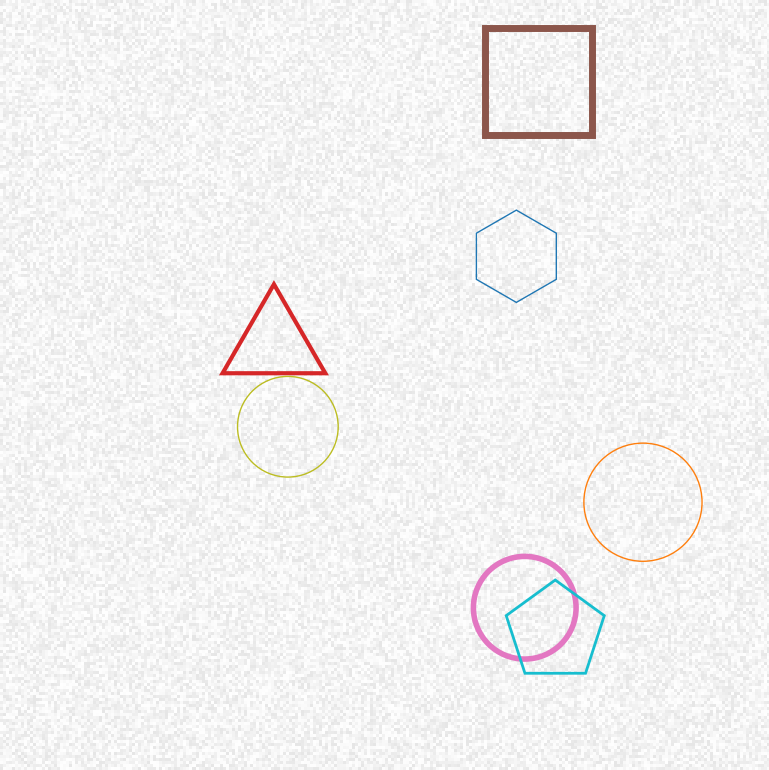[{"shape": "hexagon", "thickness": 0.5, "radius": 0.3, "center": [0.671, 0.667]}, {"shape": "circle", "thickness": 0.5, "radius": 0.38, "center": [0.835, 0.348]}, {"shape": "triangle", "thickness": 1.5, "radius": 0.39, "center": [0.356, 0.554]}, {"shape": "square", "thickness": 2.5, "radius": 0.35, "center": [0.699, 0.894]}, {"shape": "circle", "thickness": 2, "radius": 0.33, "center": [0.681, 0.211]}, {"shape": "circle", "thickness": 0.5, "radius": 0.33, "center": [0.374, 0.446]}, {"shape": "pentagon", "thickness": 1, "radius": 0.33, "center": [0.721, 0.18]}]